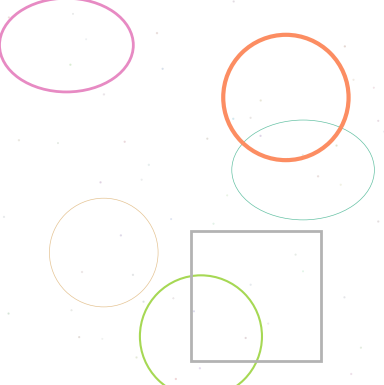[{"shape": "oval", "thickness": 0.5, "radius": 0.93, "center": [0.787, 0.559]}, {"shape": "circle", "thickness": 3, "radius": 0.81, "center": [0.743, 0.747]}, {"shape": "oval", "thickness": 2, "radius": 0.87, "center": [0.173, 0.883]}, {"shape": "circle", "thickness": 1.5, "radius": 0.79, "center": [0.522, 0.126]}, {"shape": "circle", "thickness": 0.5, "radius": 0.71, "center": [0.269, 0.344]}, {"shape": "square", "thickness": 2, "radius": 0.84, "center": [0.665, 0.23]}]